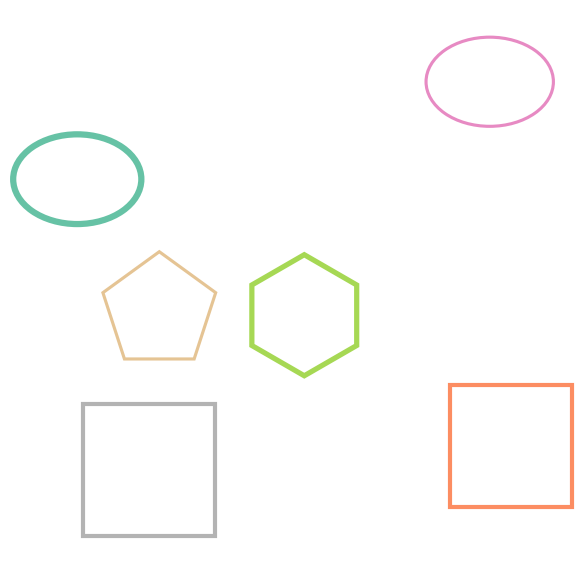[{"shape": "oval", "thickness": 3, "radius": 0.55, "center": [0.134, 0.689]}, {"shape": "square", "thickness": 2, "radius": 0.53, "center": [0.885, 0.227]}, {"shape": "oval", "thickness": 1.5, "radius": 0.55, "center": [0.848, 0.858]}, {"shape": "hexagon", "thickness": 2.5, "radius": 0.52, "center": [0.527, 0.453]}, {"shape": "pentagon", "thickness": 1.5, "radius": 0.51, "center": [0.276, 0.461]}, {"shape": "square", "thickness": 2, "radius": 0.57, "center": [0.258, 0.185]}]